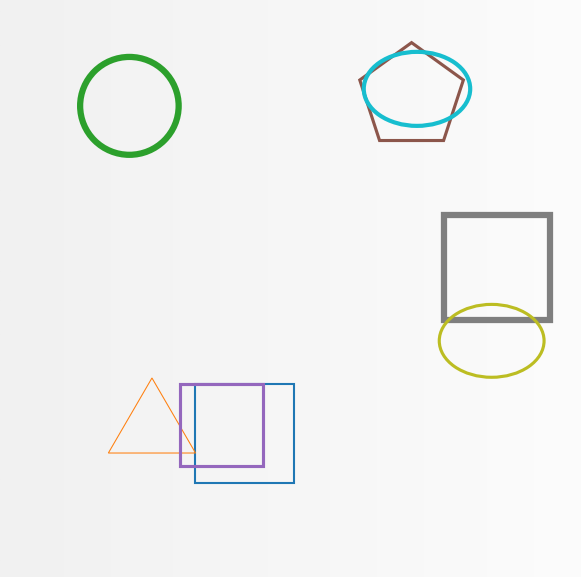[{"shape": "square", "thickness": 1, "radius": 0.43, "center": [0.42, 0.248]}, {"shape": "triangle", "thickness": 0.5, "radius": 0.43, "center": [0.261, 0.258]}, {"shape": "circle", "thickness": 3, "radius": 0.42, "center": [0.223, 0.816]}, {"shape": "square", "thickness": 1.5, "radius": 0.35, "center": [0.381, 0.263]}, {"shape": "pentagon", "thickness": 1.5, "radius": 0.47, "center": [0.708, 0.832]}, {"shape": "square", "thickness": 3, "radius": 0.46, "center": [0.856, 0.536]}, {"shape": "oval", "thickness": 1.5, "radius": 0.45, "center": [0.846, 0.409]}, {"shape": "oval", "thickness": 2, "radius": 0.46, "center": [0.717, 0.845]}]